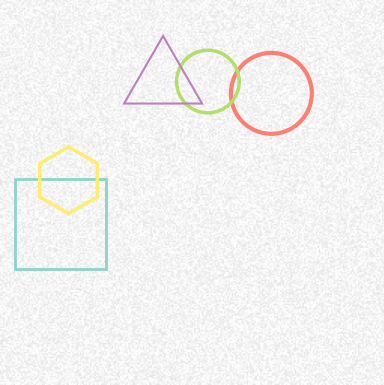[{"shape": "square", "thickness": 2, "radius": 0.59, "center": [0.158, 0.418]}, {"shape": "circle", "thickness": 3, "radius": 0.53, "center": [0.705, 0.758]}, {"shape": "circle", "thickness": 2.5, "radius": 0.41, "center": [0.54, 0.788]}, {"shape": "triangle", "thickness": 1.5, "radius": 0.59, "center": [0.424, 0.79]}, {"shape": "hexagon", "thickness": 2.5, "radius": 0.43, "center": [0.178, 0.532]}]